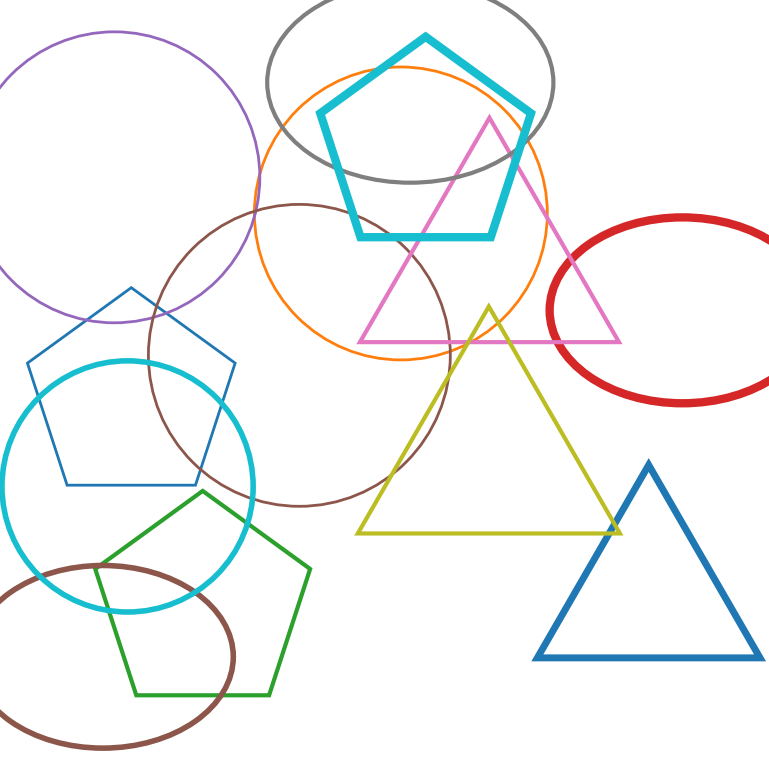[{"shape": "pentagon", "thickness": 1, "radius": 0.71, "center": [0.171, 0.485]}, {"shape": "triangle", "thickness": 2.5, "radius": 0.83, "center": [0.842, 0.229]}, {"shape": "circle", "thickness": 1, "radius": 0.95, "center": [0.521, 0.723]}, {"shape": "pentagon", "thickness": 1.5, "radius": 0.73, "center": [0.263, 0.216]}, {"shape": "oval", "thickness": 3, "radius": 0.86, "center": [0.886, 0.597]}, {"shape": "circle", "thickness": 1, "radius": 0.94, "center": [0.148, 0.77]}, {"shape": "oval", "thickness": 2, "radius": 0.85, "center": [0.134, 0.147]}, {"shape": "circle", "thickness": 1, "radius": 0.98, "center": [0.389, 0.539]}, {"shape": "triangle", "thickness": 1.5, "radius": 0.97, "center": [0.636, 0.653]}, {"shape": "oval", "thickness": 1.5, "radius": 0.93, "center": [0.533, 0.893]}, {"shape": "triangle", "thickness": 1.5, "radius": 0.98, "center": [0.635, 0.405]}, {"shape": "circle", "thickness": 2, "radius": 0.82, "center": [0.166, 0.368]}, {"shape": "pentagon", "thickness": 3, "radius": 0.72, "center": [0.553, 0.808]}]